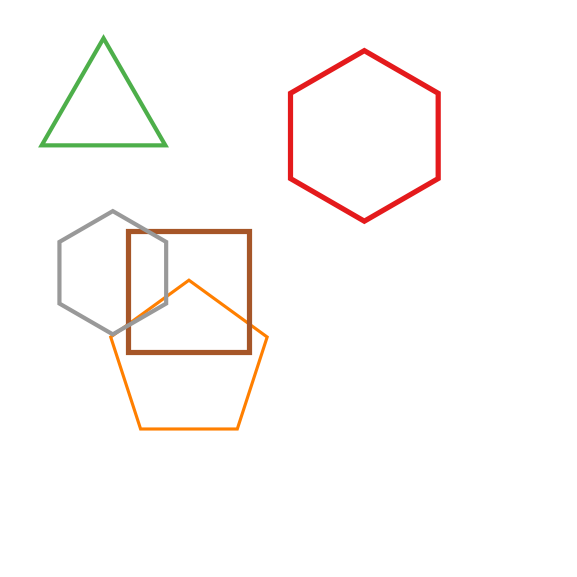[{"shape": "hexagon", "thickness": 2.5, "radius": 0.74, "center": [0.631, 0.764]}, {"shape": "triangle", "thickness": 2, "radius": 0.62, "center": [0.179, 0.809]}, {"shape": "pentagon", "thickness": 1.5, "radius": 0.71, "center": [0.327, 0.372]}, {"shape": "square", "thickness": 2.5, "radius": 0.53, "center": [0.327, 0.494]}, {"shape": "hexagon", "thickness": 2, "radius": 0.53, "center": [0.195, 0.527]}]